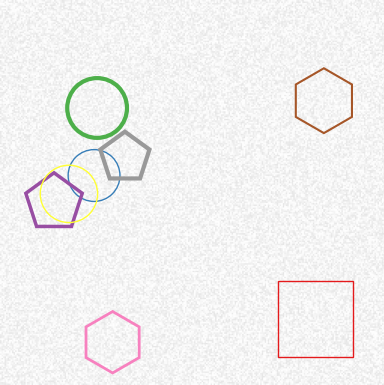[{"shape": "square", "thickness": 1, "radius": 0.49, "center": [0.819, 0.17]}, {"shape": "circle", "thickness": 1, "radius": 0.34, "center": [0.244, 0.544]}, {"shape": "circle", "thickness": 3, "radius": 0.39, "center": [0.252, 0.72]}, {"shape": "pentagon", "thickness": 2.5, "radius": 0.39, "center": [0.14, 0.474]}, {"shape": "circle", "thickness": 1, "radius": 0.37, "center": [0.179, 0.496]}, {"shape": "hexagon", "thickness": 1.5, "radius": 0.42, "center": [0.841, 0.738]}, {"shape": "hexagon", "thickness": 2, "radius": 0.4, "center": [0.292, 0.111]}, {"shape": "pentagon", "thickness": 3, "radius": 0.34, "center": [0.324, 0.591]}]